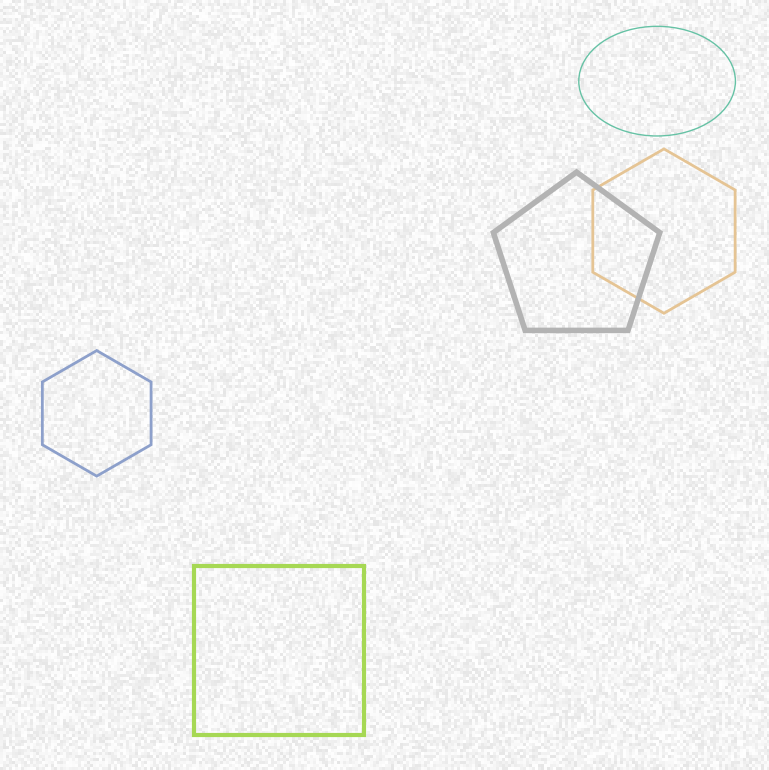[{"shape": "oval", "thickness": 0.5, "radius": 0.51, "center": [0.853, 0.895]}, {"shape": "hexagon", "thickness": 1, "radius": 0.41, "center": [0.126, 0.463]}, {"shape": "square", "thickness": 1.5, "radius": 0.55, "center": [0.362, 0.155]}, {"shape": "hexagon", "thickness": 1, "radius": 0.53, "center": [0.862, 0.7]}, {"shape": "pentagon", "thickness": 2, "radius": 0.57, "center": [0.749, 0.663]}]